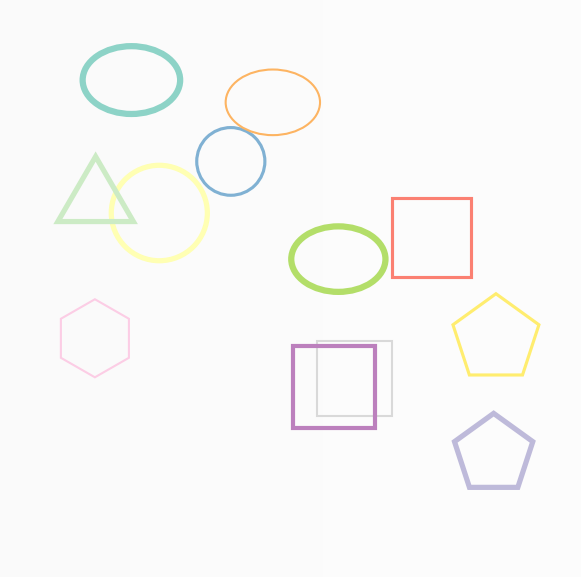[{"shape": "oval", "thickness": 3, "radius": 0.42, "center": [0.226, 0.86]}, {"shape": "circle", "thickness": 2.5, "radius": 0.41, "center": [0.274, 0.63]}, {"shape": "pentagon", "thickness": 2.5, "radius": 0.35, "center": [0.849, 0.213]}, {"shape": "square", "thickness": 1.5, "radius": 0.34, "center": [0.742, 0.588]}, {"shape": "circle", "thickness": 1.5, "radius": 0.29, "center": [0.397, 0.72]}, {"shape": "oval", "thickness": 1, "radius": 0.41, "center": [0.469, 0.822]}, {"shape": "oval", "thickness": 3, "radius": 0.41, "center": [0.582, 0.55]}, {"shape": "hexagon", "thickness": 1, "radius": 0.34, "center": [0.163, 0.413]}, {"shape": "square", "thickness": 1, "radius": 0.32, "center": [0.61, 0.344]}, {"shape": "square", "thickness": 2, "radius": 0.35, "center": [0.575, 0.329]}, {"shape": "triangle", "thickness": 2.5, "radius": 0.37, "center": [0.165, 0.653]}, {"shape": "pentagon", "thickness": 1.5, "radius": 0.39, "center": [0.853, 0.413]}]